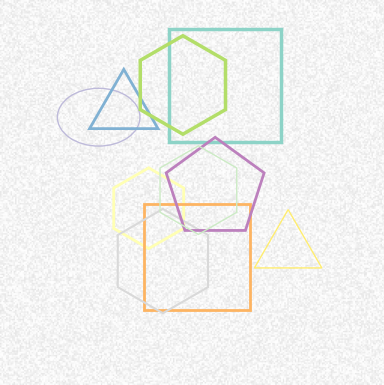[{"shape": "square", "thickness": 2.5, "radius": 0.73, "center": [0.584, 0.778]}, {"shape": "hexagon", "thickness": 2, "radius": 0.52, "center": [0.386, 0.459]}, {"shape": "oval", "thickness": 1, "radius": 0.54, "center": [0.256, 0.696]}, {"shape": "triangle", "thickness": 2, "radius": 0.51, "center": [0.322, 0.717]}, {"shape": "square", "thickness": 2, "radius": 0.69, "center": [0.511, 0.333]}, {"shape": "hexagon", "thickness": 2.5, "radius": 0.64, "center": [0.475, 0.779]}, {"shape": "hexagon", "thickness": 1.5, "radius": 0.68, "center": [0.423, 0.322]}, {"shape": "pentagon", "thickness": 2, "radius": 0.67, "center": [0.559, 0.51]}, {"shape": "hexagon", "thickness": 1, "radius": 0.58, "center": [0.515, 0.506]}, {"shape": "triangle", "thickness": 1, "radius": 0.51, "center": [0.748, 0.355]}]